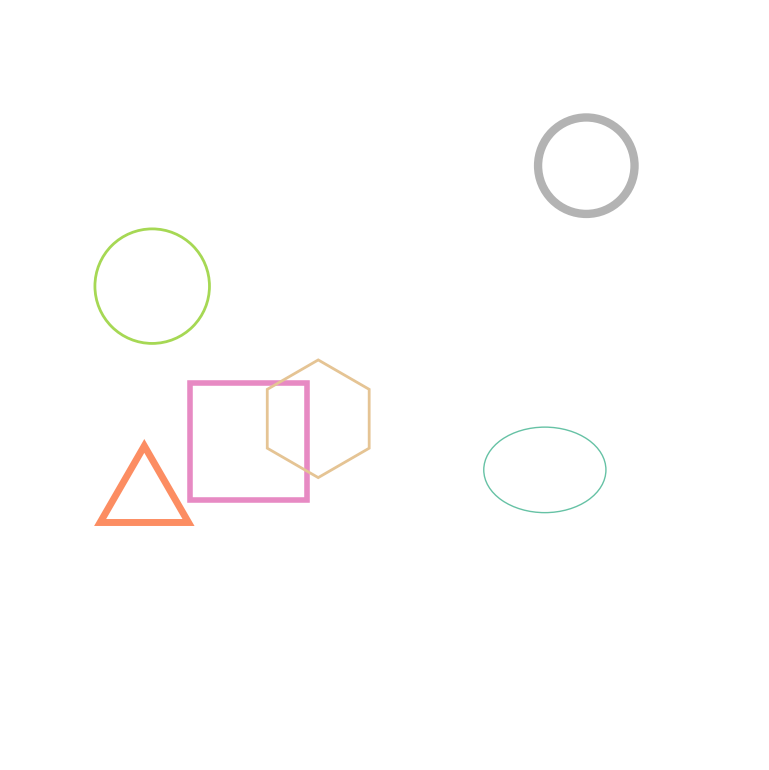[{"shape": "oval", "thickness": 0.5, "radius": 0.4, "center": [0.708, 0.39]}, {"shape": "triangle", "thickness": 2.5, "radius": 0.33, "center": [0.187, 0.355]}, {"shape": "square", "thickness": 2, "radius": 0.38, "center": [0.323, 0.427]}, {"shape": "circle", "thickness": 1, "radius": 0.37, "center": [0.198, 0.628]}, {"shape": "hexagon", "thickness": 1, "radius": 0.38, "center": [0.413, 0.456]}, {"shape": "circle", "thickness": 3, "radius": 0.31, "center": [0.761, 0.785]}]